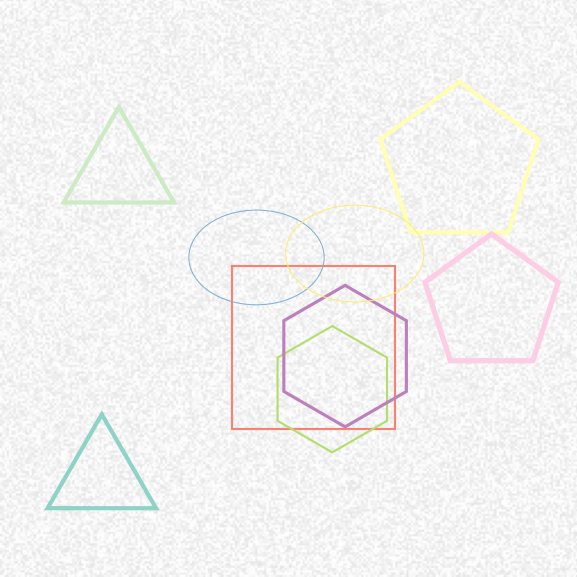[{"shape": "triangle", "thickness": 2, "radius": 0.54, "center": [0.176, 0.173]}, {"shape": "pentagon", "thickness": 2, "radius": 0.72, "center": [0.796, 0.713]}, {"shape": "square", "thickness": 1, "radius": 0.71, "center": [0.543, 0.398]}, {"shape": "oval", "thickness": 0.5, "radius": 0.59, "center": [0.444, 0.553]}, {"shape": "hexagon", "thickness": 1, "radius": 0.55, "center": [0.575, 0.325]}, {"shape": "pentagon", "thickness": 2.5, "radius": 0.61, "center": [0.851, 0.473]}, {"shape": "hexagon", "thickness": 1.5, "radius": 0.61, "center": [0.598, 0.383]}, {"shape": "triangle", "thickness": 2, "radius": 0.55, "center": [0.206, 0.704]}, {"shape": "oval", "thickness": 0.5, "radius": 0.6, "center": [0.614, 0.56]}]